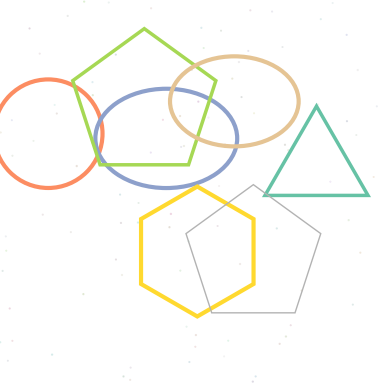[{"shape": "triangle", "thickness": 2.5, "radius": 0.77, "center": [0.822, 0.57]}, {"shape": "circle", "thickness": 3, "radius": 0.7, "center": [0.125, 0.653]}, {"shape": "oval", "thickness": 3, "radius": 0.92, "center": [0.432, 0.641]}, {"shape": "pentagon", "thickness": 2.5, "radius": 0.98, "center": [0.375, 0.73]}, {"shape": "hexagon", "thickness": 3, "radius": 0.84, "center": [0.512, 0.347]}, {"shape": "oval", "thickness": 3, "radius": 0.84, "center": [0.609, 0.737]}, {"shape": "pentagon", "thickness": 1, "radius": 0.92, "center": [0.658, 0.336]}]